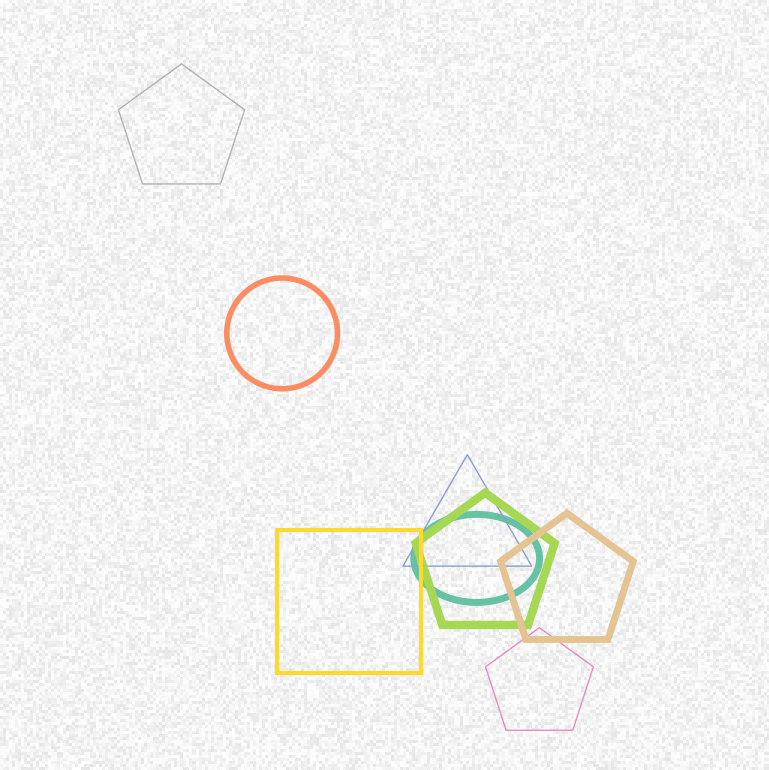[{"shape": "oval", "thickness": 2.5, "radius": 0.41, "center": [0.619, 0.275]}, {"shape": "circle", "thickness": 2, "radius": 0.36, "center": [0.366, 0.567]}, {"shape": "triangle", "thickness": 0.5, "radius": 0.48, "center": [0.607, 0.313]}, {"shape": "pentagon", "thickness": 0.5, "radius": 0.37, "center": [0.701, 0.111]}, {"shape": "pentagon", "thickness": 3, "radius": 0.47, "center": [0.63, 0.265]}, {"shape": "square", "thickness": 1.5, "radius": 0.47, "center": [0.453, 0.219]}, {"shape": "pentagon", "thickness": 2.5, "radius": 0.45, "center": [0.736, 0.243]}, {"shape": "pentagon", "thickness": 0.5, "radius": 0.43, "center": [0.236, 0.831]}]